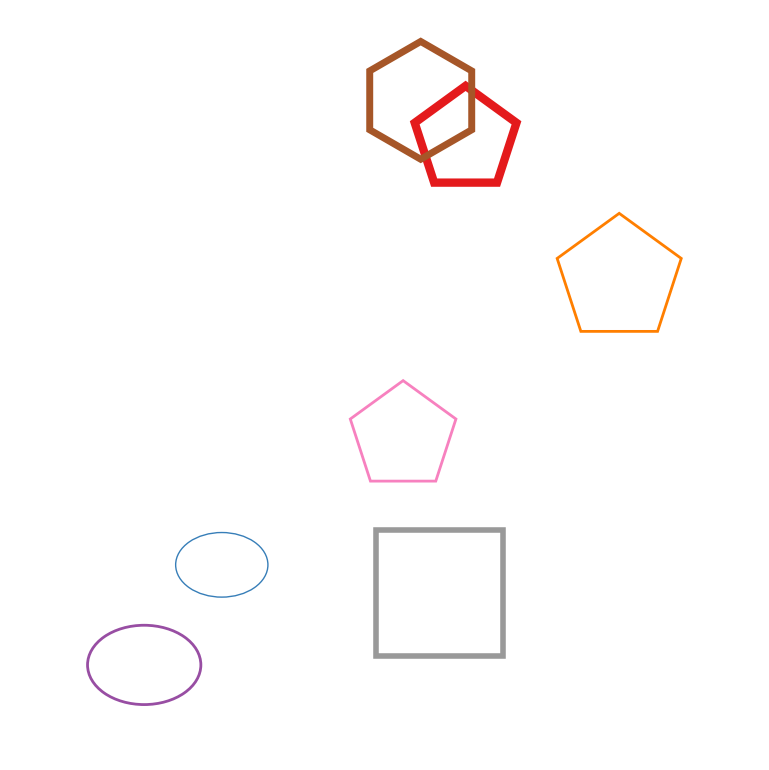[{"shape": "pentagon", "thickness": 3, "radius": 0.35, "center": [0.605, 0.819]}, {"shape": "oval", "thickness": 0.5, "radius": 0.3, "center": [0.288, 0.266]}, {"shape": "oval", "thickness": 1, "radius": 0.37, "center": [0.187, 0.136]}, {"shape": "pentagon", "thickness": 1, "radius": 0.42, "center": [0.804, 0.638]}, {"shape": "hexagon", "thickness": 2.5, "radius": 0.38, "center": [0.546, 0.87]}, {"shape": "pentagon", "thickness": 1, "radius": 0.36, "center": [0.524, 0.434]}, {"shape": "square", "thickness": 2, "radius": 0.41, "center": [0.571, 0.23]}]